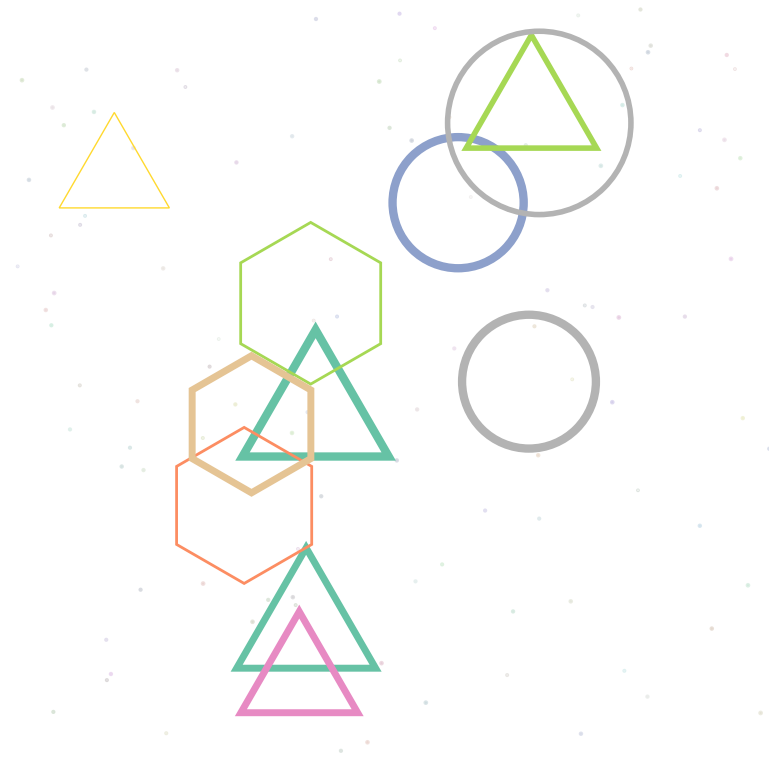[{"shape": "triangle", "thickness": 3, "radius": 0.55, "center": [0.41, 0.462]}, {"shape": "triangle", "thickness": 2.5, "radius": 0.52, "center": [0.398, 0.184]}, {"shape": "hexagon", "thickness": 1, "radius": 0.51, "center": [0.317, 0.344]}, {"shape": "circle", "thickness": 3, "radius": 0.43, "center": [0.595, 0.737]}, {"shape": "triangle", "thickness": 2.5, "radius": 0.44, "center": [0.389, 0.118]}, {"shape": "triangle", "thickness": 2, "radius": 0.49, "center": [0.69, 0.857]}, {"shape": "hexagon", "thickness": 1, "radius": 0.52, "center": [0.403, 0.606]}, {"shape": "triangle", "thickness": 0.5, "radius": 0.41, "center": [0.148, 0.771]}, {"shape": "hexagon", "thickness": 2.5, "radius": 0.45, "center": [0.327, 0.449]}, {"shape": "circle", "thickness": 2, "radius": 0.6, "center": [0.7, 0.84]}, {"shape": "circle", "thickness": 3, "radius": 0.43, "center": [0.687, 0.504]}]